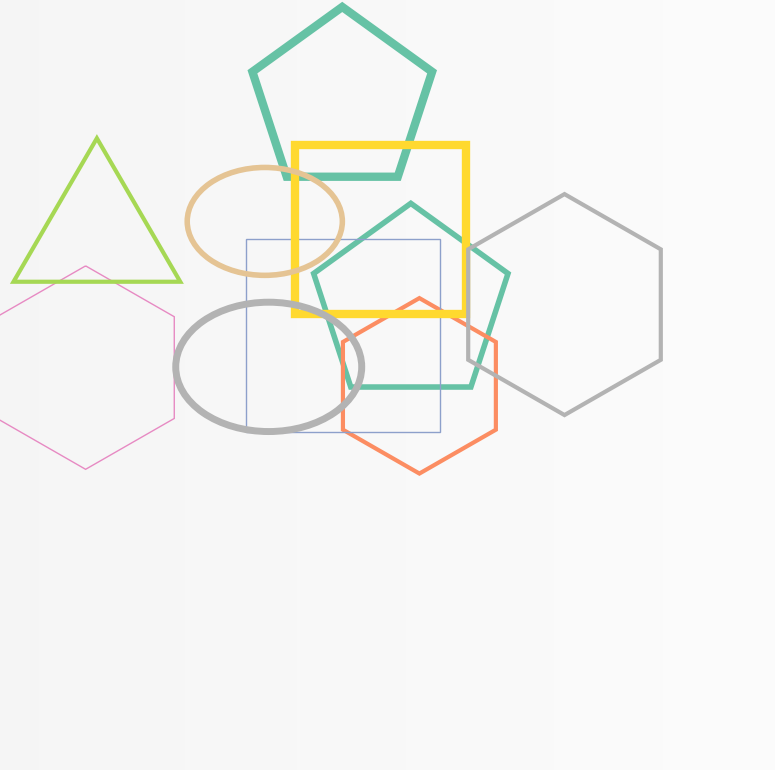[{"shape": "pentagon", "thickness": 2, "radius": 0.66, "center": [0.53, 0.604]}, {"shape": "pentagon", "thickness": 3, "radius": 0.61, "center": [0.442, 0.869]}, {"shape": "hexagon", "thickness": 1.5, "radius": 0.57, "center": [0.541, 0.499]}, {"shape": "square", "thickness": 0.5, "radius": 0.63, "center": [0.443, 0.565]}, {"shape": "hexagon", "thickness": 0.5, "radius": 0.66, "center": [0.11, 0.523]}, {"shape": "triangle", "thickness": 1.5, "radius": 0.62, "center": [0.125, 0.696]}, {"shape": "square", "thickness": 3, "radius": 0.55, "center": [0.491, 0.702]}, {"shape": "oval", "thickness": 2, "radius": 0.5, "center": [0.342, 0.712]}, {"shape": "hexagon", "thickness": 1.5, "radius": 0.72, "center": [0.728, 0.604]}, {"shape": "oval", "thickness": 2.5, "radius": 0.6, "center": [0.347, 0.524]}]